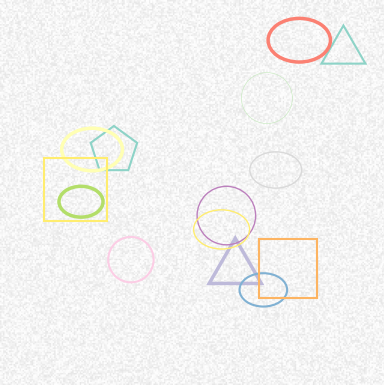[{"shape": "triangle", "thickness": 1.5, "radius": 0.33, "center": [0.892, 0.868]}, {"shape": "pentagon", "thickness": 1.5, "radius": 0.32, "center": [0.296, 0.609]}, {"shape": "oval", "thickness": 2.5, "radius": 0.39, "center": [0.239, 0.612]}, {"shape": "triangle", "thickness": 2.5, "radius": 0.39, "center": [0.611, 0.303]}, {"shape": "oval", "thickness": 2.5, "radius": 0.4, "center": [0.777, 0.896]}, {"shape": "oval", "thickness": 1.5, "radius": 0.31, "center": [0.684, 0.247]}, {"shape": "square", "thickness": 1.5, "radius": 0.38, "center": [0.749, 0.303]}, {"shape": "oval", "thickness": 2.5, "radius": 0.29, "center": [0.21, 0.476]}, {"shape": "circle", "thickness": 1.5, "radius": 0.29, "center": [0.34, 0.326]}, {"shape": "oval", "thickness": 1, "radius": 0.34, "center": [0.716, 0.559]}, {"shape": "circle", "thickness": 1, "radius": 0.38, "center": [0.588, 0.44]}, {"shape": "circle", "thickness": 0.5, "radius": 0.33, "center": [0.693, 0.745]}, {"shape": "oval", "thickness": 1, "radius": 0.36, "center": [0.576, 0.404]}, {"shape": "square", "thickness": 1.5, "radius": 0.41, "center": [0.196, 0.508]}]